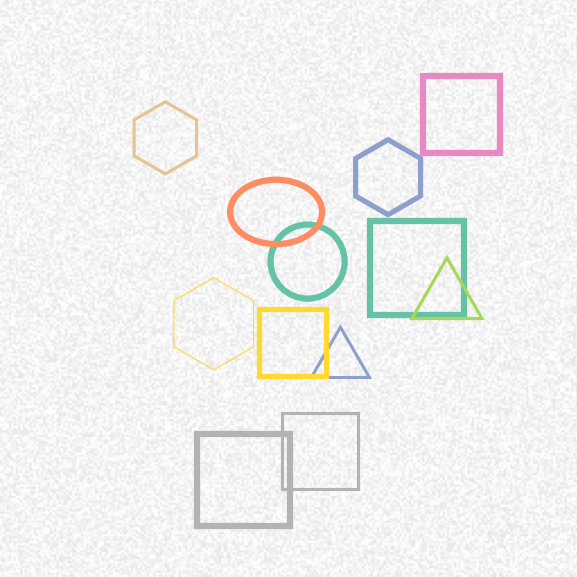[{"shape": "square", "thickness": 3, "radius": 0.41, "center": [0.722, 0.535]}, {"shape": "circle", "thickness": 3, "radius": 0.32, "center": [0.533, 0.546]}, {"shape": "oval", "thickness": 3, "radius": 0.4, "center": [0.478, 0.632]}, {"shape": "hexagon", "thickness": 2.5, "radius": 0.32, "center": [0.672, 0.692]}, {"shape": "triangle", "thickness": 1.5, "radius": 0.29, "center": [0.589, 0.375]}, {"shape": "square", "thickness": 3, "radius": 0.33, "center": [0.799, 0.8]}, {"shape": "triangle", "thickness": 1.5, "radius": 0.35, "center": [0.774, 0.483]}, {"shape": "square", "thickness": 2.5, "radius": 0.29, "center": [0.506, 0.406]}, {"shape": "hexagon", "thickness": 0.5, "radius": 0.4, "center": [0.37, 0.438]}, {"shape": "hexagon", "thickness": 1.5, "radius": 0.31, "center": [0.286, 0.76]}, {"shape": "square", "thickness": 3, "radius": 0.4, "center": [0.421, 0.168]}, {"shape": "square", "thickness": 1.5, "radius": 0.33, "center": [0.554, 0.219]}]